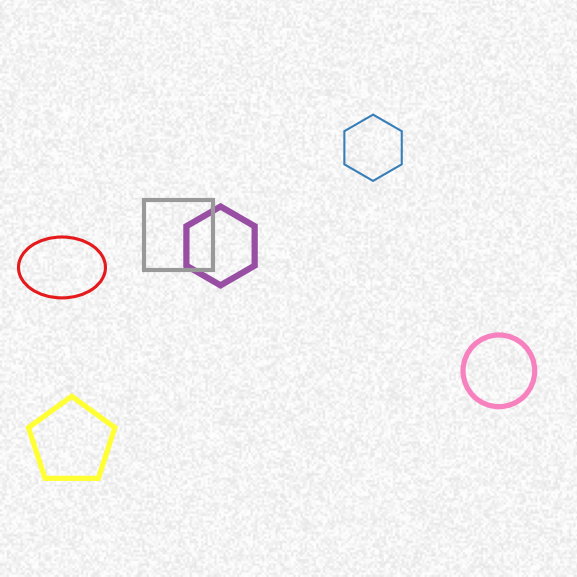[{"shape": "oval", "thickness": 1.5, "radius": 0.38, "center": [0.107, 0.536]}, {"shape": "hexagon", "thickness": 1, "radius": 0.29, "center": [0.646, 0.743]}, {"shape": "hexagon", "thickness": 3, "radius": 0.34, "center": [0.382, 0.573]}, {"shape": "pentagon", "thickness": 2.5, "radius": 0.39, "center": [0.124, 0.234]}, {"shape": "circle", "thickness": 2.5, "radius": 0.31, "center": [0.864, 0.357]}, {"shape": "square", "thickness": 2, "radius": 0.3, "center": [0.309, 0.592]}]